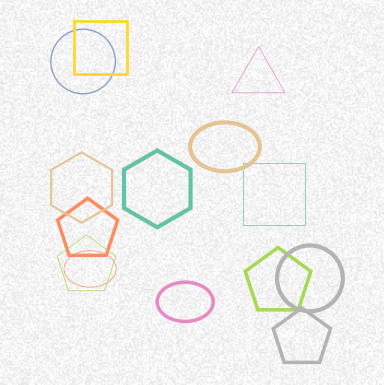[{"shape": "hexagon", "thickness": 3, "radius": 0.5, "center": [0.408, 0.509]}, {"shape": "square", "thickness": 0.5, "radius": 0.4, "center": [0.711, 0.495]}, {"shape": "oval", "thickness": 0.5, "radius": 0.34, "center": [0.234, 0.301]}, {"shape": "pentagon", "thickness": 2.5, "radius": 0.41, "center": [0.228, 0.403]}, {"shape": "circle", "thickness": 1, "radius": 0.42, "center": [0.216, 0.84]}, {"shape": "oval", "thickness": 2.5, "radius": 0.36, "center": [0.481, 0.216]}, {"shape": "triangle", "thickness": 0.5, "radius": 0.4, "center": [0.672, 0.799]}, {"shape": "pentagon", "thickness": 2.5, "radius": 0.45, "center": [0.722, 0.268]}, {"shape": "pentagon", "thickness": 0.5, "radius": 0.4, "center": [0.225, 0.31]}, {"shape": "square", "thickness": 2, "radius": 0.35, "center": [0.261, 0.877]}, {"shape": "oval", "thickness": 3, "radius": 0.45, "center": [0.584, 0.619]}, {"shape": "hexagon", "thickness": 1.5, "radius": 0.46, "center": [0.212, 0.513]}, {"shape": "circle", "thickness": 3, "radius": 0.43, "center": [0.805, 0.277]}, {"shape": "pentagon", "thickness": 2.5, "radius": 0.39, "center": [0.784, 0.122]}]